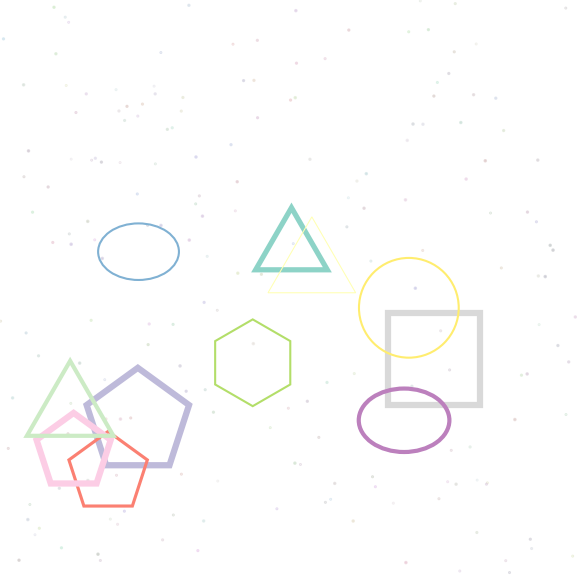[{"shape": "triangle", "thickness": 2.5, "radius": 0.36, "center": [0.505, 0.568]}, {"shape": "triangle", "thickness": 0.5, "radius": 0.44, "center": [0.54, 0.536]}, {"shape": "pentagon", "thickness": 3, "radius": 0.47, "center": [0.239, 0.269]}, {"shape": "pentagon", "thickness": 1.5, "radius": 0.36, "center": [0.187, 0.181]}, {"shape": "oval", "thickness": 1, "radius": 0.35, "center": [0.24, 0.563]}, {"shape": "hexagon", "thickness": 1, "radius": 0.38, "center": [0.438, 0.371]}, {"shape": "pentagon", "thickness": 3, "radius": 0.34, "center": [0.127, 0.217]}, {"shape": "square", "thickness": 3, "radius": 0.4, "center": [0.751, 0.378]}, {"shape": "oval", "thickness": 2, "radius": 0.39, "center": [0.7, 0.271]}, {"shape": "triangle", "thickness": 2, "radius": 0.43, "center": [0.121, 0.288]}, {"shape": "circle", "thickness": 1, "radius": 0.43, "center": [0.708, 0.466]}]